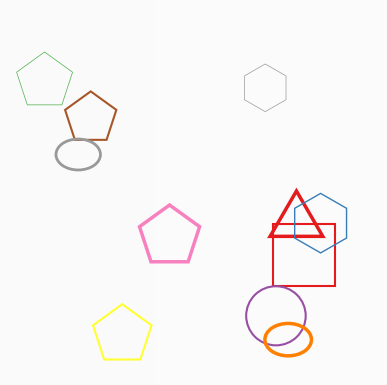[{"shape": "triangle", "thickness": 2.5, "radius": 0.39, "center": [0.765, 0.425]}, {"shape": "square", "thickness": 1.5, "radius": 0.4, "center": [0.784, 0.337]}, {"shape": "hexagon", "thickness": 1, "radius": 0.39, "center": [0.827, 0.42]}, {"shape": "pentagon", "thickness": 0.5, "radius": 0.38, "center": [0.115, 0.789]}, {"shape": "circle", "thickness": 1.5, "radius": 0.38, "center": [0.712, 0.18]}, {"shape": "oval", "thickness": 2.5, "radius": 0.3, "center": [0.744, 0.118]}, {"shape": "pentagon", "thickness": 1.5, "radius": 0.4, "center": [0.316, 0.13]}, {"shape": "pentagon", "thickness": 1.5, "radius": 0.35, "center": [0.234, 0.693]}, {"shape": "pentagon", "thickness": 2.5, "radius": 0.41, "center": [0.438, 0.386]}, {"shape": "oval", "thickness": 2, "radius": 0.29, "center": [0.202, 0.599]}, {"shape": "hexagon", "thickness": 0.5, "radius": 0.31, "center": [0.684, 0.772]}]